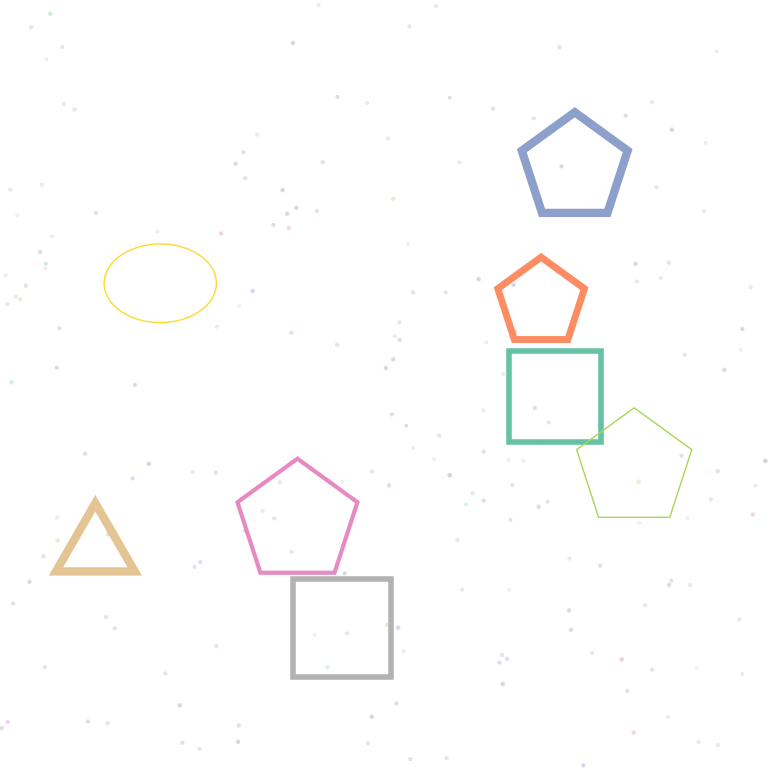[{"shape": "square", "thickness": 2, "radius": 0.3, "center": [0.72, 0.485]}, {"shape": "pentagon", "thickness": 2.5, "radius": 0.3, "center": [0.703, 0.607]}, {"shape": "pentagon", "thickness": 3, "radius": 0.36, "center": [0.746, 0.782]}, {"shape": "pentagon", "thickness": 1.5, "radius": 0.41, "center": [0.386, 0.322]}, {"shape": "pentagon", "thickness": 0.5, "radius": 0.39, "center": [0.824, 0.392]}, {"shape": "oval", "thickness": 0.5, "radius": 0.36, "center": [0.208, 0.632]}, {"shape": "triangle", "thickness": 3, "radius": 0.3, "center": [0.124, 0.287]}, {"shape": "square", "thickness": 2, "radius": 0.32, "center": [0.445, 0.185]}]